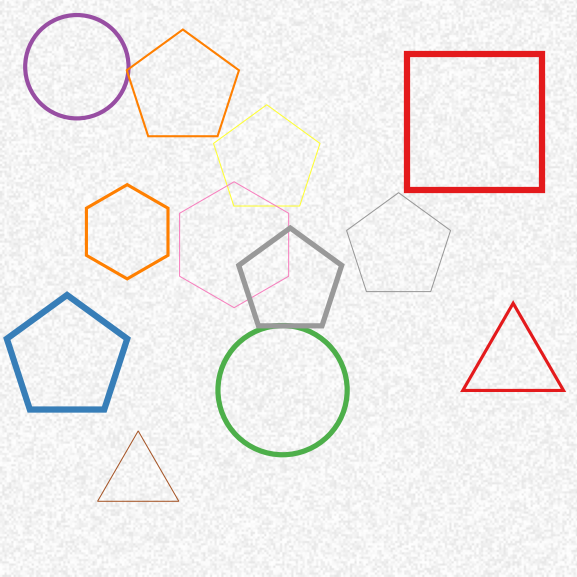[{"shape": "square", "thickness": 3, "radius": 0.59, "center": [0.822, 0.788]}, {"shape": "triangle", "thickness": 1.5, "radius": 0.5, "center": [0.889, 0.373]}, {"shape": "pentagon", "thickness": 3, "radius": 0.55, "center": [0.116, 0.379]}, {"shape": "circle", "thickness": 2.5, "radius": 0.56, "center": [0.489, 0.324]}, {"shape": "circle", "thickness": 2, "radius": 0.45, "center": [0.133, 0.884]}, {"shape": "pentagon", "thickness": 1, "radius": 0.51, "center": [0.317, 0.846]}, {"shape": "hexagon", "thickness": 1.5, "radius": 0.41, "center": [0.22, 0.598]}, {"shape": "pentagon", "thickness": 0.5, "radius": 0.48, "center": [0.462, 0.721]}, {"shape": "triangle", "thickness": 0.5, "radius": 0.41, "center": [0.239, 0.172]}, {"shape": "hexagon", "thickness": 0.5, "radius": 0.55, "center": [0.405, 0.575]}, {"shape": "pentagon", "thickness": 2.5, "radius": 0.47, "center": [0.503, 0.511]}, {"shape": "pentagon", "thickness": 0.5, "radius": 0.47, "center": [0.69, 0.571]}]